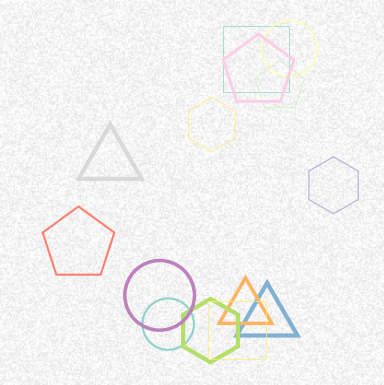[{"shape": "square", "thickness": 0.5, "radius": 0.42, "center": [0.665, 0.847]}, {"shape": "circle", "thickness": 1.5, "radius": 0.33, "center": [0.437, 0.158]}, {"shape": "circle", "thickness": 1, "radius": 0.36, "center": [0.752, 0.874]}, {"shape": "hexagon", "thickness": 1, "radius": 0.37, "center": [0.866, 0.519]}, {"shape": "pentagon", "thickness": 1.5, "radius": 0.49, "center": [0.204, 0.366]}, {"shape": "triangle", "thickness": 3, "radius": 0.46, "center": [0.694, 0.174]}, {"shape": "triangle", "thickness": 2.5, "radius": 0.4, "center": [0.638, 0.2]}, {"shape": "hexagon", "thickness": 3, "radius": 0.41, "center": [0.547, 0.141]}, {"shape": "pentagon", "thickness": 2, "radius": 0.48, "center": [0.671, 0.815]}, {"shape": "triangle", "thickness": 3, "radius": 0.47, "center": [0.286, 0.583]}, {"shape": "circle", "thickness": 2.5, "radius": 0.45, "center": [0.415, 0.233]}, {"shape": "pentagon", "thickness": 0.5, "radius": 0.34, "center": [0.727, 0.775]}, {"shape": "square", "thickness": 0.5, "radius": 0.38, "center": [0.615, 0.144]}, {"shape": "hexagon", "thickness": 0.5, "radius": 0.35, "center": [0.551, 0.677]}]